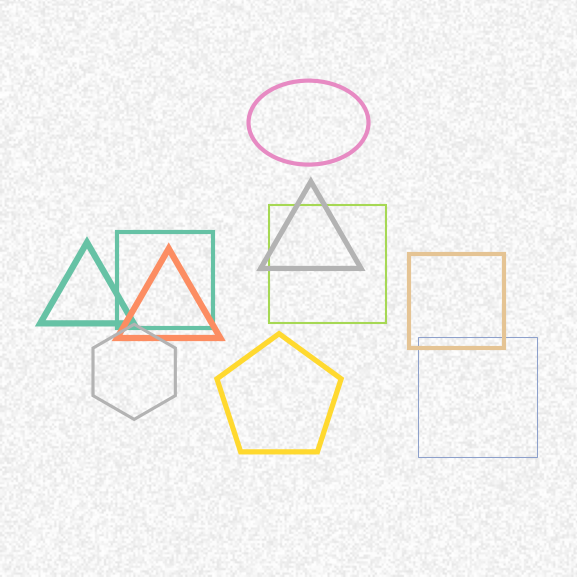[{"shape": "square", "thickness": 2, "radius": 0.41, "center": [0.285, 0.515]}, {"shape": "triangle", "thickness": 3, "radius": 0.47, "center": [0.151, 0.486]}, {"shape": "triangle", "thickness": 3, "radius": 0.52, "center": [0.292, 0.465]}, {"shape": "square", "thickness": 0.5, "radius": 0.52, "center": [0.827, 0.312]}, {"shape": "oval", "thickness": 2, "radius": 0.52, "center": [0.534, 0.787]}, {"shape": "square", "thickness": 1, "radius": 0.51, "center": [0.567, 0.542]}, {"shape": "pentagon", "thickness": 2.5, "radius": 0.57, "center": [0.483, 0.308]}, {"shape": "square", "thickness": 2, "radius": 0.41, "center": [0.791, 0.479]}, {"shape": "triangle", "thickness": 2.5, "radius": 0.5, "center": [0.538, 0.584]}, {"shape": "hexagon", "thickness": 1.5, "radius": 0.41, "center": [0.232, 0.355]}]